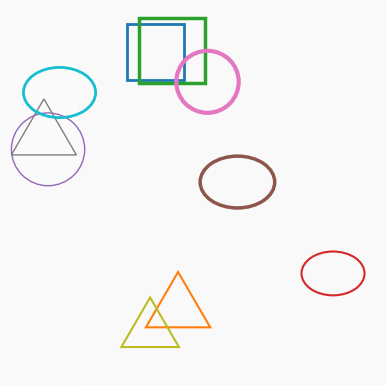[{"shape": "square", "thickness": 2, "radius": 0.36, "center": [0.401, 0.865]}, {"shape": "triangle", "thickness": 1.5, "radius": 0.48, "center": [0.46, 0.198]}, {"shape": "square", "thickness": 2.5, "radius": 0.42, "center": [0.443, 0.869]}, {"shape": "oval", "thickness": 1.5, "radius": 0.41, "center": [0.859, 0.29]}, {"shape": "circle", "thickness": 1, "radius": 0.47, "center": [0.124, 0.612]}, {"shape": "oval", "thickness": 2.5, "radius": 0.48, "center": [0.613, 0.527]}, {"shape": "circle", "thickness": 3, "radius": 0.4, "center": [0.536, 0.788]}, {"shape": "triangle", "thickness": 1, "radius": 0.48, "center": [0.113, 0.646]}, {"shape": "triangle", "thickness": 1.5, "radius": 0.43, "center": [0.387, 0.141]}, {"shape": "oval", "thickness": 2, "radius": 0.47, "center": [0.154, 0.76]}]